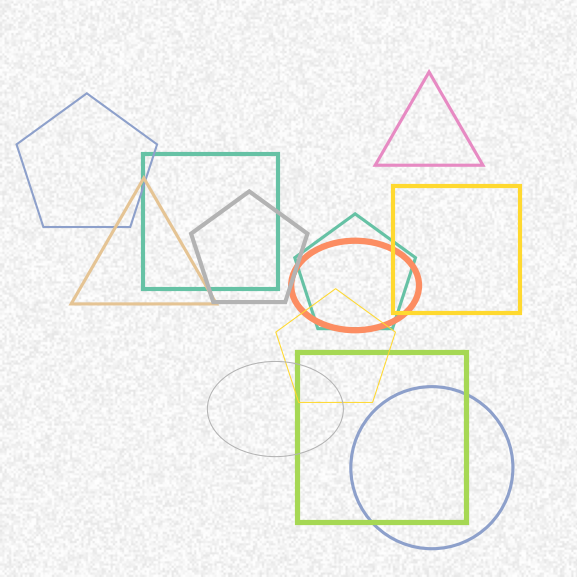[{"shape": "square", "thickness": 2, "radius": 0.58, "center": [0.365, 0.615]}, {"shape": "pentagon", "thickness": 1.5, "radius": 0.55, "center": [0.615, 0.519]}, {"shape": "oval", "thickness": 3, "radius": 0.55, "center": [0.615, 0.505]}, {"shape": "circle", "thickness": 1.5, "radius": 0.7, "center": [0.748, 0.189]}, {"shape": "pentagon", "thickness": 1, "radius": 0.64, "center": [0.15, 0.71]}, {"shape": "triangle", "thickness": 1.5, "radius": 0.54, "center": [0.743, 0.767]}, {"shape": "square", "thickness": 2.5, "radius": 0.73, "center": [0.661, 0.243]}, {"shape": "pentagon", "thickness": 0.5, "radius": 0.54, "center": [0.581, 0.39]}, {"shape": "square", "thickness": 2, "radius": 0.55, "center": [0.79, 0.567]}, {"shape": "triangle", "thickness": 1.5, "radius": 0.73, "center": [0.249, 0.546]}, {"shape": "oval", "thickness": 0.5, "radius": 0.59, "center": [0.477, 0.291]}, {"shape": "pentagon", "thickness": 2, "radius": 0.53, "center": [0.432, 0.562]}]